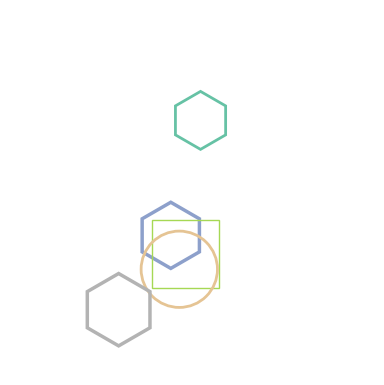[{"shape": "hexagon", "thickness": 2, "radius": 0.38, "center": [0.521, 0.687]}, {"shape": "hexagon", "thickness": 2.5, "radius": 0.43, "center": [0.444, 0.389]}, {"shape": "square", "thickness": 1, "radius": 0.44, "center": [0.481, 0.34]}, {"shape": "circle", "thickness": 2, "radius": 0.5, "center": [0.466, 0.301]}, {"shape": "hexagon", "thickness": 2.5, "radius": 0.47, "center": [0.308, 0.196]}]